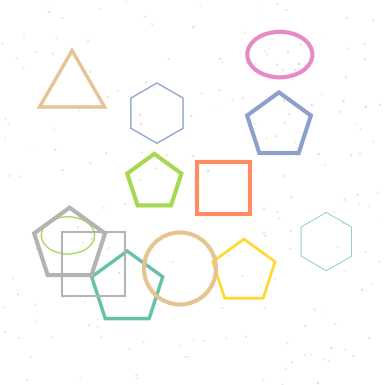[{"shape": "hexagon", "thickness": 0.5, "radius": 0.38, "center": [0.848, 0.372]}, {"shape": "pentagon", "thickness": 2.5, "radius": 0.48, "center": [0.33, 0.251]}, {"shape": "square", "thickness": 3, "radius": 0.34, "center": [0.581, 0.512]}, {"shape": "hexagon", "thickness": 1, "radius": 0.39, "center": [0.408, 0.706]}, {"shape": "pentagon", "thickness": 3, "radius": 0.44, "center": [0.725, 0.673]}, {"shape": "oval", "thickness": 3, "radius": 0.42, "center": [0.727, 0.858]}, {"shape": "oval", "thickness": 1, "radius": 0.35, "center": [0.176, 0.389]}, {"shape": "pentagon", "thickness": 3, "radius": 0.37, "center": [0.401, 0.526]}, {"shape": "pentagon", "thickness": 2, "radius": 0.42, "center": [0.634, 0.294]}, {"shape": "triangle", "thickness": 2.5, "radius": 0.49, "center": [0.187, 0.771]}, {"shape": "circle", "thickness": 3, "radius": 0.47, "center": [0.468, 0.303]}, {"shape": "square", "thickness": 1.5, "radius": 0.41, "center": [0.242, 0.315]}, {"shape": "pentagon", "thickness": 3, "radius": 0.48, "center": [0.181, 0.364]}]